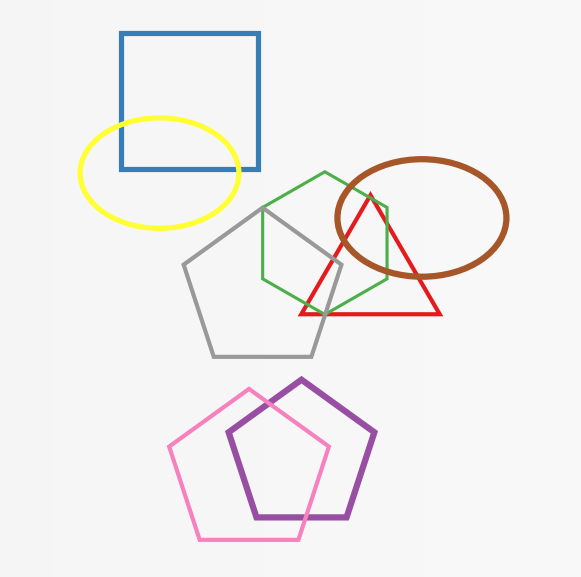[{"shape": "triangle", "thickness": 2, "radius": 0.69, "center": [0.637, 0.524]}, {"shape": "square", "thickness": 2.5, "radius": 0.59, "center": [0.326, 0.825]}, {"shape": "hexagon", "thickness": 1.5, "radius": 0.62, "center": [0.559, 0.578]}, {"shape": "pentagon", "thickness": 3, "radius": 0.66, "center": [0.519, 0.21]}, {"shape": "oval", "thickness": 2.5, "radius": 0.68, "center": [0.274, 0.699]}, {"shape": "oval", "thickness": 3, "radius": 0.73, "center": [0.726, 0.622]}, {"shape": "pentagon", "thickness": 2, "radius": 0.72, "center": [0.428, 0.181]}, {"shape": "pentagon", "thickness": 2, "radius": 0.71, "center": [0.452, 0.497]}]